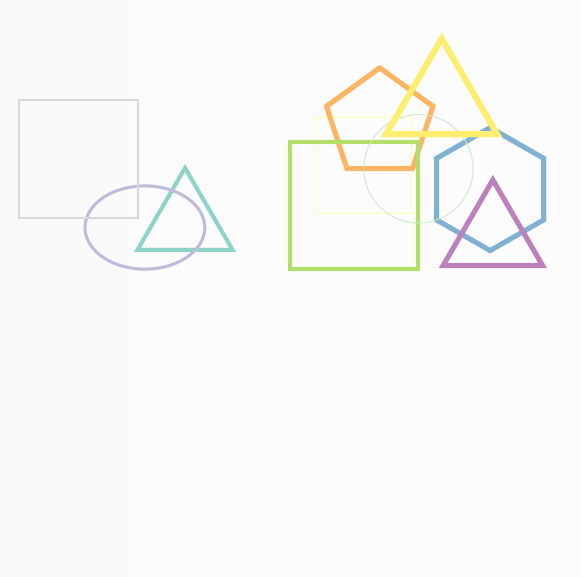[{"shape": "triangle", "thickness": 2, "radius": 0.47, "center": [0.318, 0.614]}, {"shape": "square", "thickness": 0.5, "radius": 0.42, "center": [0.623, 0.714]}, {"shape": "oval", "thickness": 1.5, "radius": 0.51, "center": [0.249, 0.605]}, {"shape": "hexagon", "thickness": 2.5, "radius": 0.53, "center": [0.843, 0.672]}, {"shape": "pentagon", "thickness": 2.5, "radius": 0.48, "center": [0.653, 0.785]}, {"shape": "square", "thickness": 2, "radius": 0.55, "center": [0.61, 0.643]}, {"shape": "square", "thickness": 1, "radius": 0.51, "center": [0.135, 0.725]}, {"shape": "triangle", "thickness": 2.5, "radius": 0.49, "center": [0.848, 0.589]}, {"shape": "circle", "thickness": 0.5, "radius": 0.47, "center": [0.72, 0.707]}, {"shape": "triangle", "thickness": 3, "radius": 0.55, "center": [0.76, 0.822]}]